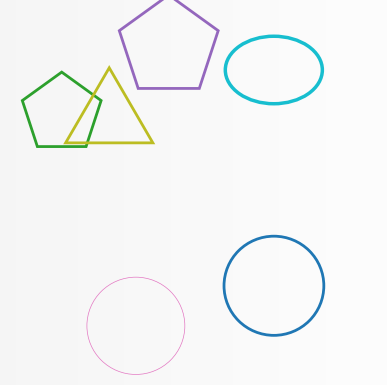[{"shape": "circle", "thickness": 2, "radius": 0.64, "center": [0.707, 0.258]}, {"shape": "pentagon", "thickness": 2, "radius": 0.53, "center": [0.159, 0.706]}, {"shape": "pentagon", "thickness": 2, "radius": 0.67, "center": [0.435, 0.879]}, {"shape": "circle", "thickness": 0.5, "radius": 0.63, "center": [0.351, 0.154]}, {"shape": "triangle", "thickness": 2, "radius": 0.65, "center": [0.282, 0.694]}, {"shape": "oval", "thickness": 2.5, "radius": 0.63, "center": [0.707, 0.818]}]